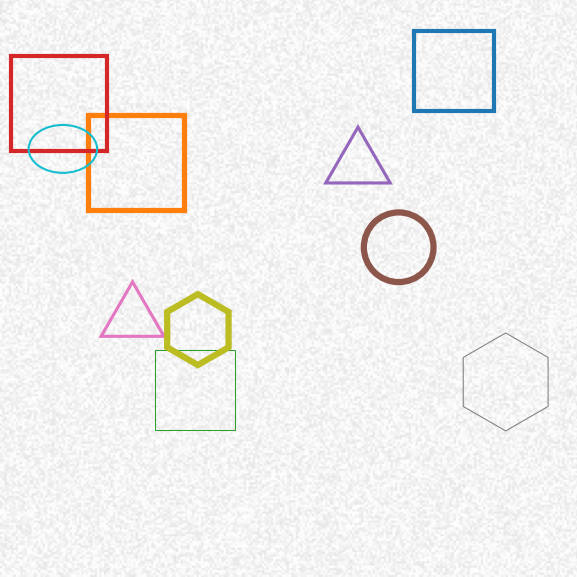[{"shape": "square", "thickness": 2, "radius": 0.35, "center": [0.786, 0.877]}, {"shape": "square", "thickness": 2.5, "radius": 0.41, "center": [0.235, 0.718]}, {"shape": "square", "thickness": 0.5, "radius": 0.35, "center": [0.338, 0.324]}, {"shape": "square", "thickness": 2, "radius": 0.41, "center": [0.102, 0.82]}, {"shape": "triangle", "thickness": 1.5, "radius": 0.32, "center": [0.62, 0.715]}, {"shape": "circle", "thickness": 3, "radius": 0.3, "center": [0.69, 0.571]}, {"shape": "triangle", "thickness": 1.5, "radius": 0.31, "center": [0.23, 0.448]}, {"shape": "hexagon", "thickness": 0.5, "radius": 0.42, "center": [0.876, 0.338]}, {"shape": "hexagon", "thickness": 3, "radius": 0.31, "center": [0.343, 0.428]}, {"shape": "oval", "thickness": 1, "radius": 0.3, "center": [0.109, 0.741]}]